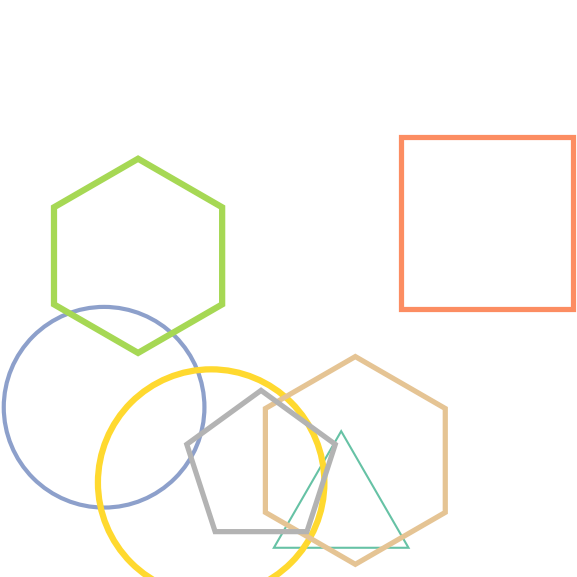[{"shape": "triangle", "thickness": 1, "radius": 0.67, "center": [0.591, 0.118]}, {"shape": "square", "thickness": 2.5, "radius": 0.74, "center": [0.843, 0.613]}, {"shape": "circle", "thickness": 2, "radius": 0.87, "center": [0.18, 0.294]}, {"shape": "hexagon", "thickness": 3, "radius": 0.84, "center": [0.239, 0.556]}, {"shape": "circle", "thickness": 3, "radius": 0.98, "center": [0.366, 0.164]}, {"shape": "hexagon", "thickness": 2.5, "radius": 0.9, "center": [0.615, 0.202]}, {"shape": "pentagon", "thickness": 2.5, "radius": 0.68, "center": [0.452, 0.188]}]